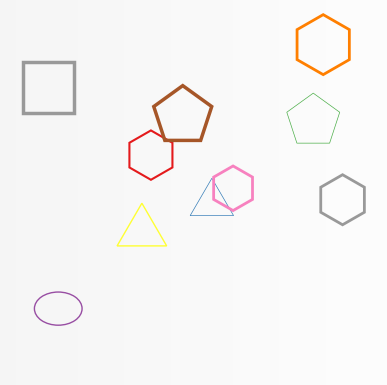[{"shape": "hexagon", "thickness": 1.5, "radius": 0.32, "center": [0.389, 0.597]}, {"shape": "triangle", "thickness": 0.5, "radius": 0.32, "center": [0.547, 0.472]}, {"shape": "pentagon", "thickness": 0.5, "radius": 0.36, "center": [0.808, 0.686]}, {"shape": "oval", "thickness": 1, "radius": 0.31, "center": [0.15, 0.198]}, {"shape": "hexagon", "thickness": 2, "radius": 0.39, "center": [0.834, 0.884]}, {"shape": "triangle", "thickness": 1, "radius": 0.37, "center": [0.366, 0.398]}, {"shape": "pentagon", "thickness": 2.5, "radius": 0.39, "center": [0.472, 0.699]}, {"shape": "hexagon", "thickness": 2, "radius": 0.29, "center": [0.601, 0.511]}, {"shape": "hexagon", "thickness": 2, "radius": 0.32, "center": [0.884, 0.481]}, {"shape": "square", "thickness": 2.5, "radius": 0.33, "center": [0.125, 0.772]}]